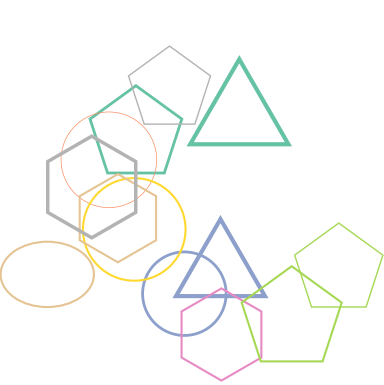[{"shape": "triangle", "thickness": 3, "radius": 0.74, "center": [0.622, 0.699]}, {"shape": "pentagon", "thickness": 2, "radius": 0.63, "center": [0.353, 0.652]}, {"shape": "circle", "thickness": 0.5, "radius": 0.62, "center": [0.283, 0.585]}, {"shape": "circle", "thickness": 2, "radius": 0.54, "center": [0.479, 0.237]}, {"shape": "triangle", "thickness": 3, "radius": 0.67, "center": [0.573, 0.298]}, {"shape": "hexagon", "thickness": 1.5, "radius": 0.6, "center": [0.575, 0.131]}, {"shape": "pentagon", "thickness": 1, "radius": 0.6, "center": [0.88, 0.3]}, {"shape": "pentagon", "thickness": 1.5, "radius": 0.68, "center": [0.758, 0.172]}, {"shape": "circle", "thickness": 1.5, "radius": 0.67, "center": [0.349, 0.404]}, {"shape": "oval", "thickness": 1.5, "radius": 0.61, "center": [0.123, 0.287]}, {"shape": "hexagon", "thickness": 1.5, "radius": 0.57, "center": [0.306, 0.433]}, {"shape": "pentagon", "thickness": 1, "radius": 0.56, "center": [0.44, 0.768]}, {"shape": "hexagon", "thickness": 2.5, "radius": 0.66, "center": [0.238, 0.514]}]